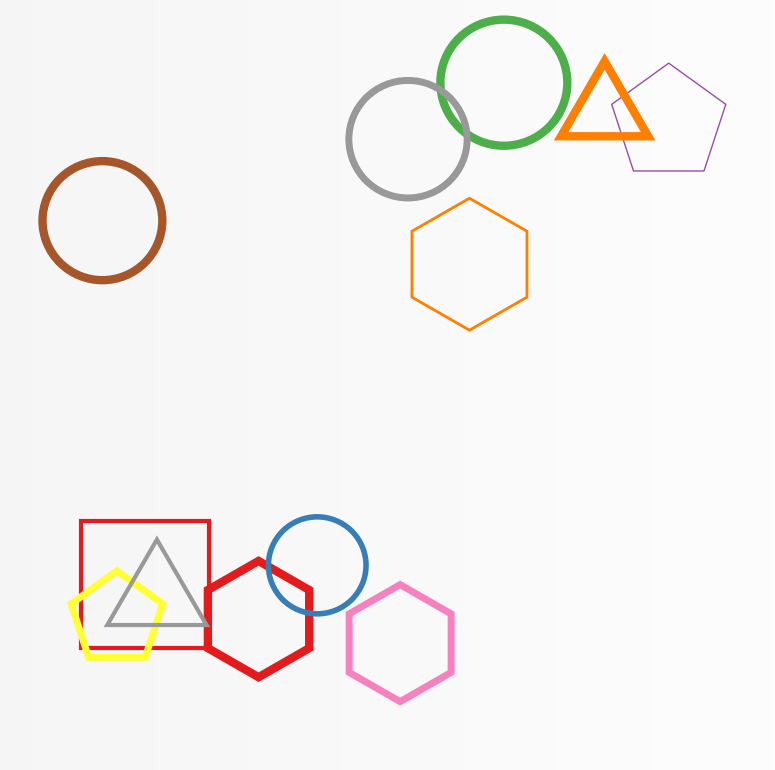[{"shape": "hexagon", "thickness": 3, "radius": 0.38, "center": [0.334, 0.196]}, {"shape": "square", "thickness": 1.5, "radius": 0.41, "center": [0.187, 0.241]}, {"shape": "circle", "thickness": 2, "radius": 0.31, "center": [0.409, 0.266]}, {"shape": "circle", "thickness": 3, "radius": 0.41, "center": [0.65, 0.893]}, {"shape": "pentagon", "thickness": 0.5, "radius": 0.39, "center": [0.863, 0.841]}, {"shape": "hexagon", "thickness": 1, "radius": 0.43, "center": [0.606, 0.657]}, {"shape": "triangle", "thickness": 3, "radius": 0.32, "center": [0.78, 0.855]}, {"shape": "pentagon", "thickness": 2.5, "radius": 0.31, "center": [0.151, 0.197]}, {"shape": "circle", "thickness": 3, "radius": 0.39, "center": [0.132, 0.713]}, {"shape": "hexagon", "thickness": 2.5, "radius": 0.38, "center": [0.516, 0.165]}, {"shape": "circle", "thickness": 2.5, "radius": 0.38, "center": [0.526, 0.819]}, {"shape": "triangle", "thickness": 1.5, "radius": 0.37, "center": [0.202, 0.225]}]